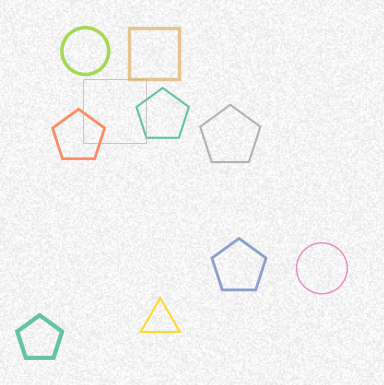[{"shape": "pentagon", "thickness": 3, "radius": 0.31, "center": [0.103, 0.12]}, {"shape": "pentagon", "thickness": 1.5, "radius": 0.36, "center": [0.423, 0.7]}, {"shape": "pentagon", "thickness": 2, "radius": 0.36, "center": [0.204, 0.645]}, {"shape": "pentagon", "thickness": 2, "radius": 0.37, "center": [0.621, 0.307]}, {"shape": "circle", "thickness": 1, "radius": 0.33, "center": [0.836, 0.303]}, {"shape": "circle", "thickness": 2.5, "radius": 0.3, "center": [0.222, 0.867]}, {"shape": "triangle", "thickness": 1.5, "radius": 0.29, "center": [0.416, 0.167]}, {"shape": "square", "thickness": 2.5, "radius": 0.33, "center": [0.4, 0.862]}, {"shape": "square", "thickness": 0.5, "radius": 0.41, "center": [0.298, 0.711]}, {"shape": "pentagon", "thickness": 1.5, "radius": 0.41, "center": [0.598, 0.646]}]